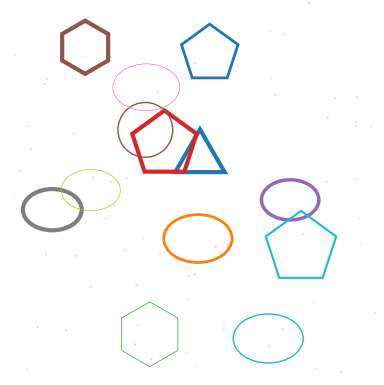[{"shape": "pentagon", "thickness": 2, "radius": 0.39, "center": [0.545, 0.86]}, {"shape": "triangle", "thickness": 3, "radius": 0.37, "center": [0.519, 0.59]}, {"shape": "oval", "thickness": 2, "radius": 0.44, "center": [0.514, 0.38]}, {"shape": "hexagon", "thickness": 0.5, "radius": 0.42, "center": [0.389, 0.132]}, {"shape": "pentagon", "thickness": 3, "radius": 0.44, "center": [0.427, 0.625]}, {"shape": "oval", "thickness": 2.5, "radius": 0.37, "center": [0.754, 0.481]}, {"shape": "circle", "thickness": 1, "radius": 0.36, "center": [0.377, 0.663]}, {"shape": "hexagon", "thickness": 3, "radius": 0.34, "center": [0.221, 0.877]}, {"shape": "oval", "thickness": 0.5, "radius": 0.43, "center": [0.38, 0.773]}, {"shape": "oval", "thickness": 3, "radius": 0.38, "center": [0.136, 0.455]}, {"shape": "oval", "thickness": 0.5, "radius": 0.38, "center": [0.236, 0.506]}, {"shape": "pentagon", "thickness": 1.5, "radius": 0.48, "center": [0.782, 0.356]}, {"shape": "oval", "thickness": 1, "radius": 0.45, "center": [0.697, 0.121]}]